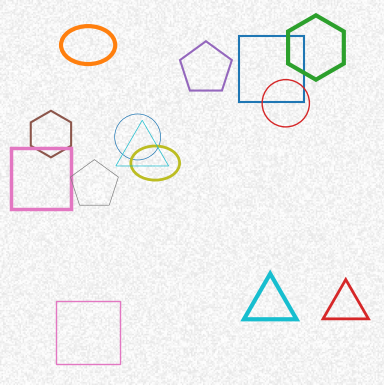[{"shape": "circle", "thickness": 0.5, "radius": 0.3, "center": [0.358, 0.644]}, {"shape": "square", "thickness": 1.5, "radius": 0.42, "center": [0.705, 0.82]}, {"shape": "oval", "thickness": 3, "radius": 0.35, "center": [0.229, 0.883]}, {"shape": "hexagon", "thickness": 3, "radius": 0.42, "center": [0.821, 0.877]}, {"shape": "triangle", "thickness": 2, "radius": 0.34, "center": [0.898, 0.206]}, {"shape": "circle", "thickness": 1, "radius": 0.31, "center": [0.742, 0.732]}, {"shape": "pentagon", "thickness": 1.5, "radius": 0.35, "center": [0.535, 0.822]}, {"shape": "hexagon", "thickness": 1.5, "radius": 0.3, "center": [0.132, 0.652]}, {"shape": "square", "thickness": 2.5, "radius": 0.39, "center": [0.106, 0.537]}, {"shape": "square", "thickness": 1, "radius": 0.41, "center": [0.229, 0.136]}, {"shape": "pentagon", "thickness": 0.5, "radius": 0.33, "center": [0.245, 0.52]}, {"shape": "oval", "thickness": 2, "radius": 0.32, "center": [0.403, 0.576]}, {"shape": "triangle", "thickness": 0.5, "radius": 0.4, "center": [0.369, 0.608]}, {"shape": "triangle", "thickness": 3, "radius": 0.39, "center": [0.702, 0.21]}]